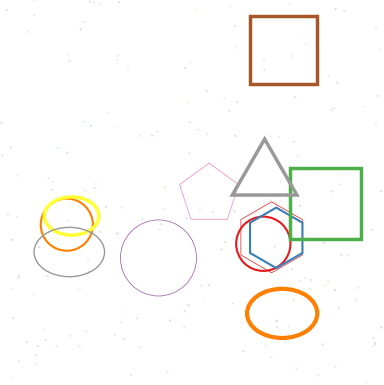[{"shape": "circle", "thickness": 1.5, "radius": 0.35, "center": [0.684, 0.367]}, {"shape": "hexagon", "thickness": 0.5, "radius": 0.46, "center": [0.705, 0.384]}, {"shape": "hexagon", "thickness": 1.5, "radius": 0.39, "center": [0.718, 0.382]}, {"shape": "square", "thickness": 2.5, "radius": 0.46, "center": [0.845, 0.472]}, {"shape": "circle", "thickness": 0.5, "radius": 0.49, "center": [0.412, 0.33]}, {"shape": "oval", "thickness": 3, "radius": 0.46, "center": [0.733, 0.186]}, {"shape": "circle", "thickness": 1.5, "radius": 0.34, "center": [0.174, 0.416]}, {"shape": "oval", "thickness": 2.5, "radius": 0.35, "center": [0.186, 0.439]}, {"shape": "square", "thickness": 2.5, "radius": 0.44, "center": [0.736, 0.87]}, {"shape": "pentagon", "thickness": 0.5, "radius": 0.4, "center": [0.543, 0.496]}, {"shape": "oval", "thickness": 1, "radius": 0.46, "center": [0.18, 0.345]}, {"shape": "triangle", "thickness": 2.5, "radius": 0.48, "center": [0.687, 0.542]}]